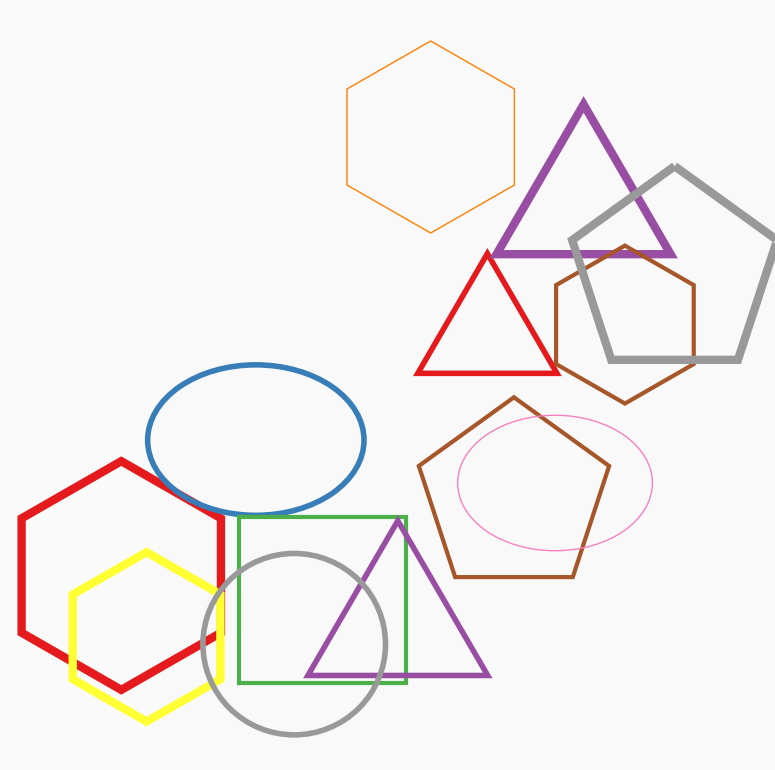[{"shape": "triangle", "thickness": 2, "radius": 0.52, "center": [0.629, 0.567]}, {"shape": "hexagon", "thickness": 3, "radius": 0.74, "center": [0.156, 0.253]}, {"shape": "oval", "thickness": 2, "radius": 0.7, "center": [0.33, 0.428]}, {"shape": "square", "thickness": 1.5, "radius": 0.54, "center": [0.417, 0.221]}, {"shape": "triangle", "thickness": 2, "radius": 0.67, "center": [0.513, 0.19]}, {"shape": "triangle", "thickness": 3, "radius": 0.65, "center": [0.753, 0.735]}, {"shape": "hexagon", "thickness": 0.5, "radius": 0.62, "center": [0.556, 0.822]}, {"shape": "hexagon", "thickness": 3, "radius": 0.55, "center": [0.189, 0.173]}, {"shape": "pentagon", "thickness": 1.5, "radius": 0.65, "center": [0.663, 0.355]}, {"shape": "hexagon", "thickness": 1.5, "radius": 0.51, "center": [0.806, 0.578]}, {"shape": "oval", "thickness": 0.5, "radius": 0.63, "center": [0.716, 0.373]}, {"shape": "circle", "thickness": 2, "radius": 0.59, "center": [0.38, 0.163]}, {"shape": "pentagon", "thickness": 3, "radius": 0.7, "center": [0.87, 0.645]}]